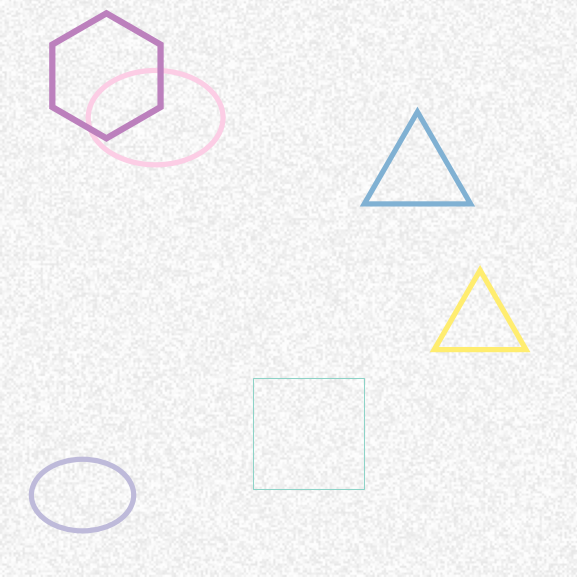[{"shape": "square", "thickness": 0.5, "radius": 0.48, "center": [0.534, 0.248]}, {"shape": "oval", "thickness": 2.5, "radius": 0.44, "center": [0.143, 0.142]}, {"shape": "triangle", "thickness": 2.5, "radius": 0.53, "center": [0.723, 0.699]}, {"shape": "oval", "thickness": 2.5, "radius": 0.58, "center": [0.269, 0.795]}, {"shape": "hexagon", "thickness": 3, "radius": 0.54, "center": [0.184, 0.868]}, {"shape": "triangle", "thickness": 2.5, "radius": 0.46, "center": [0.831, 0.44]}]